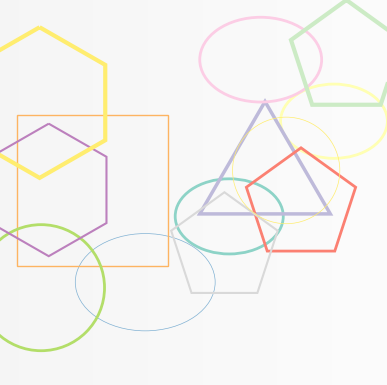[{"shape": "oval", "thickness": 2, "radius": 0.7, "center": [0.592, 0.438]}, {"shape": "oval", "thickness": 2, "radius": 0.69, "center": [0.862, 0.685]}, {"shape": "triangle", "thickness": 2.5, "radius": 0.97, "center": [0.684, 0.542]}, {"shape": "pentagon", "thickness": 2, "radius": 0.74, "center": [0.777, 0.468]}, {"shape": "oval", "thickness": 0.5, "radius": 0.9, "center": [0.375, 0.267]}, {"shape": "square", "thickness": 1, "radius": 0.98, "center": [0.239, 0.505]}, {"shape": "circle", "thickness": 2, "radius": 0.82, "center": [0.106, 0.253]}, {"shape": "oval", "thickness": 2, "radius": 0.79, "center": [0.673, 0.845]}, {"shape": "pentagon", "thickness": 1.5, "radius": 0.72, "center": [0.579, 0.356]}, {"shape": "hexagon", "thickness": 1.5, "radius": 0.86, "center": [0.126, 0.507]}, {"shape": "pentagon", "thickness": 3, "radius": 0.75, "center": [0.894, 0.85]}, {"shape": "hexagon", "thickness": 3, "radius": 0.98, "center": [0.102, 0.734]}, {"shape": "circle", "thickness": 0.5, "radius": 0.69, "center": [0.739, 0.557]}]